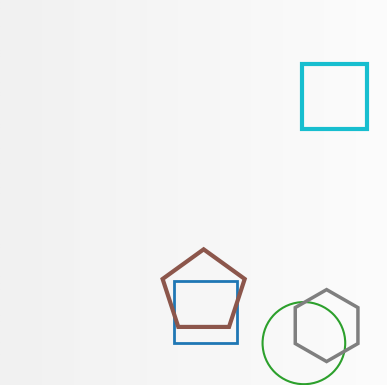[{"shape": "square", "thickness": 2, "radius": 0.4, "center": [0.531, 0.19]}, {"shape": "circle", "thickness": 1.5, "radius": 0.53, "center": [0.784, 0.109]}, {"shape": "pentagon", "thickness": 3, "radius": 0.56, "center": [0.526, 0.241]}, {"shape": "hexagon", "thickness": 2.5, "radius": 0.47, "center": [0.843, 0.154]}, {"shape": "square", "thickness": 3, "radius": 0.42, "center": [0.863, 0.749]}]